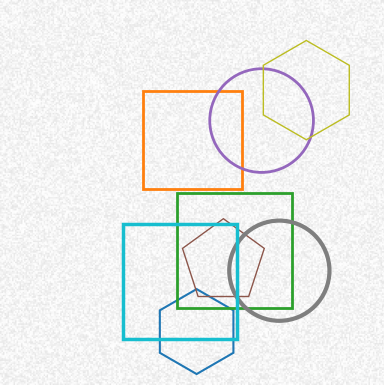[{"shape": "hexagon", "thickness": 1.5, "radius": 0.55, "center": [0.511, 0.139]}, {"shape": "square", "thickness": 2, "radius": 0.64, "center": [0.5, 0.637]}, {"shape": "square", "thickness": 2, "radius": 0.74, "center": [0.609, 0.35]}, {"shape": "circle", "thickness": 2, "radius": 0.67, "center": [0.679, 0.687]}, {"shape": "pentagon", "thickness": 1, "radius": 0.56, "center": [0.58, 0.32]}, {"shape": "circle", "thickness": 3, "radius": 0.65, "center": [0.726, 0.297]}, {"shape": "hexagon", "thickness": 1, "radius": 0.64, "center": [0.796, 0.766]}, {"shape": "square", "thickness": 2.5, "radius": 0.74, "center": [0.467, 0.269]}]